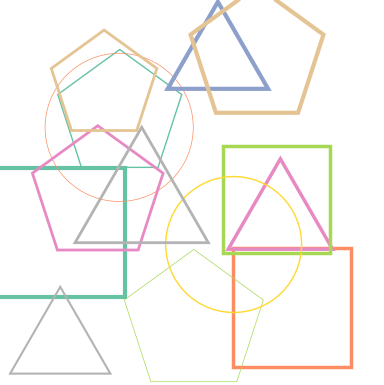[{"shape": "square", "thickness": 3, "radius": 0.84, "center": [0.156, 0.397]}, {"shape": "pentagon", "thickness": 1, "radius": 0.85, "center": [0.311, 0.702]}, {"shape": "circle", "thickness": 0.5, "radius": 0.96, "center": [0.31, 0.669]}, {"shape": "square", "thickness": 2.5, "radius": 0.77, "center": [0.759, 0.202]}, {"shape": "triangle", "thickness": 3, "radius": 0.75, "center": [0.566, 0.845]}, {"shape": "pentagon", "thickness": 2, "radius": 0.89, "center": [0.254, 0.495]}, {"shape": "triangle", "thickness": 2.5, "radius": 0.78, "center": [0.728, 0.431]}, {"shape": "square", "thickness": 2.5, "radius": 0.7, "center": [0.719, 0.482]}, {"shape": "pentagon", "thickness": 0.5, "radius": 0.95, "center": [0.503, 0.162]}, {"shape": "circle", "thickness": 1, "radius": 0.88, "center": [0.607, 0.365]}, {"shape": "pentagon", "thickness": 2, "radius": 0.72, "center": [0.27, 0.778]}, {"shape": "pentagon", "thickness": 3, "radius": 0.91, "center": [0.668, 0.854]}, {"shape": "triangle", "thickness": 1.5, "radius": 0.75, "center": [0.156, 0.105]}, {"shape": "triangle", "thickness": 2, "radius": 1.0, "center": [0.368, 0.47]}]